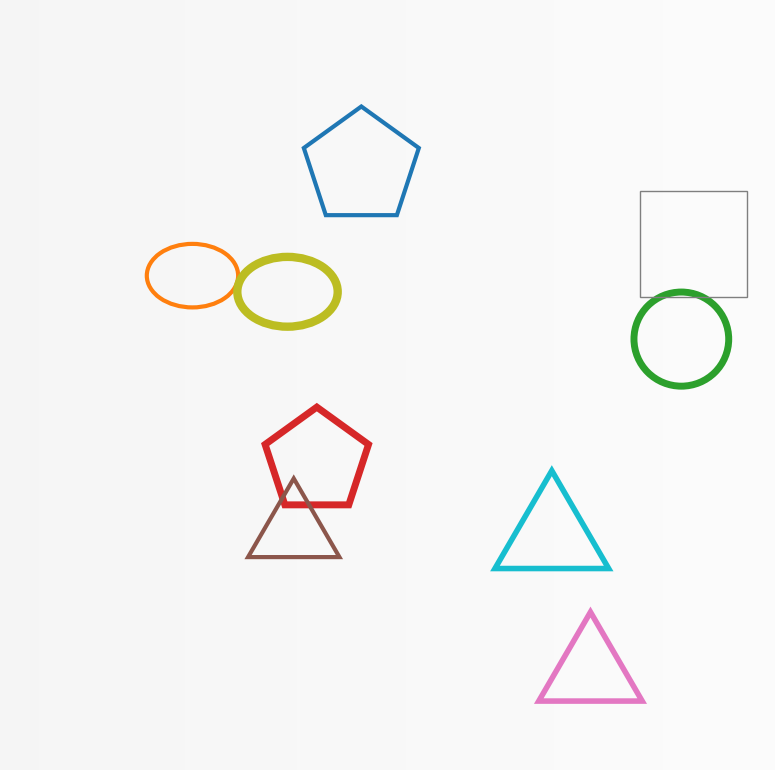[{"shape": "pentagon", "thickness": 1.5, "radius": 0.39, "center": [0.466, 0.784]}, {"shape": "oval", "thickness": 1.5, "radius": 0.29, "center": [0.248, 0.642]}, {"shape": "circle", "thickness": 2.5, "radius": 0.31, "center": [0.879, 0.56]}, {"shape": "pentagon", "thickness": 2.5, "radius": 0.35, "center": [0.409, 0.401]}, {"shape": "triangle", "thickness": 1.5, "radius": 0.34, "center": [0.379, 0.311]}, {"shape": "triangle", "thickness": 2, "radius": 0.39, "center": [0.762, 0.128]}, {"shape": "square", "thickness": 0.5, "radius": 0.35, "center": [0.895, 0.683]}, {"shape": "oval", "thickness": 3, "radius": 0.32, "center": [0.371, 0.621]}, {"shape": "triangle", "thickness": 2, "radius": 0.42, "center": [0.712, 0.304]}]